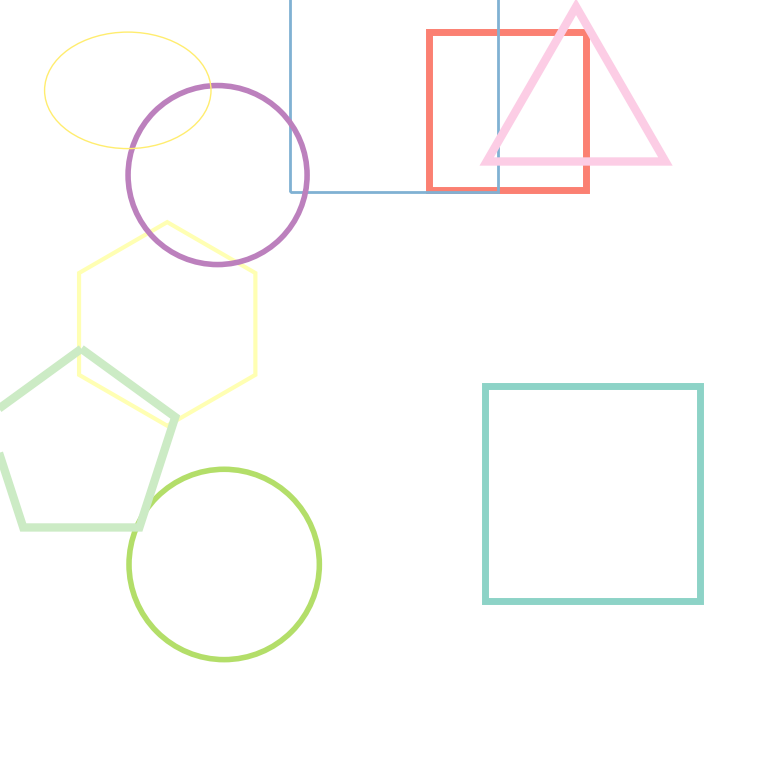[{"shape": "square", "thickness": 2.5, "radius": 0.7, "center": [0.77, 0.359]}, {"shape": "hexagon", "thickness": 1.5, "radius": 0.66, "center": [0.217, 0.579]}, {"shape": "square", "thickness": 2.5, "radius": 0.51, "center": [0.659, 0.855]}, {"shape": "square", "thickness": 1, "radius": 0.67, "center": [0.512, 0.885]}, {"shape": "circle", "thickness": 2, "radius": 0.62, "center": [0.291, 0.267]}, {"shape": "triangle", "thickness": 3, "radius": 0.67, "center": [0.748, 0.857]}, {"shape": "circle", "thickness": 2, "radius": 0.58, "center": [0.283, 0.773]}, {"shape": "pentagon", "thickness": 3, "radius": 0.64, "center": [0.106, 0.419]}, {"shape": "oval", "thickness": 0.5, "radius": 0.54, "center": [0.166, 0.883]}]